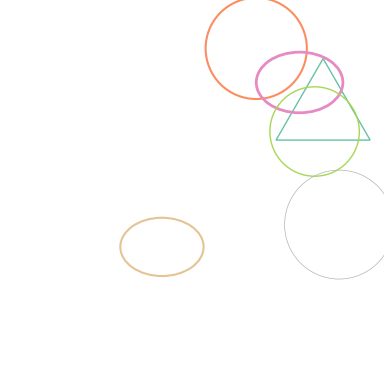[{"shape": "triangle", "thickness": 1, "radius": 0.71, "center": [0.839, 0.707]}, {"shape": "circle", "thickness": 1.5, "radius": 0.66, "center": [0.666, 0.874]}, {"shape": "oval", "thickness": 2, "radius": 0.56, "center": [0.778, 0.786]}, {"shape": "circle", "thickness": 1, "radius": 0.58, "center": [0.817, 0.658]}, {"shape": "oval", "thickness": 1.5, "radius": 0.54, "center": [0.421, 0.359]}, {"shape": "circle", "thickness": 0.5, "radius": 0.71, "center": [0.881, 0.417]}]